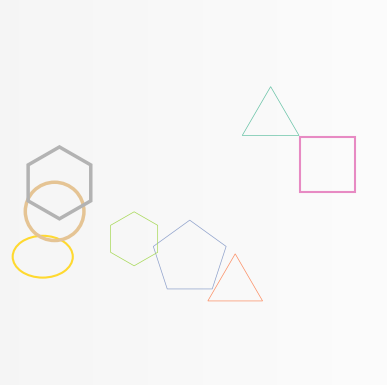[{"shape": "triangle", "thickness": 0.5, "radius": 0.42, "center": [0.698, 0.69]}, {"shape": "triangle", "thickness": 0.5, "radius": 0.41, "center": [0.607, 0.259]}, {"shape": "pentagon", "thickness": 0.5, "radius": 0.49, "center": [0.49, 0.329]}, {"shape": "square", "thickness": 1.5, "radius": 0.36, "center": [0.845, 0.573]}, {"shape": "hexagon", "thickness": 0.5, "radius": 0.35, "center": [0.346, 0.38]}, {"shape": "oval", "thickness": 1.5, "radius": 0.39, "center": [0.11, 0.333]}, {"shape": "circle", "thickness": 2.5, "radius": 0.38, "center": [0.141, 0.451]}, {"shape": "hexagon", "thickness": 2.5, "radius": 0.47, "center": [0.153, 0.525]}]